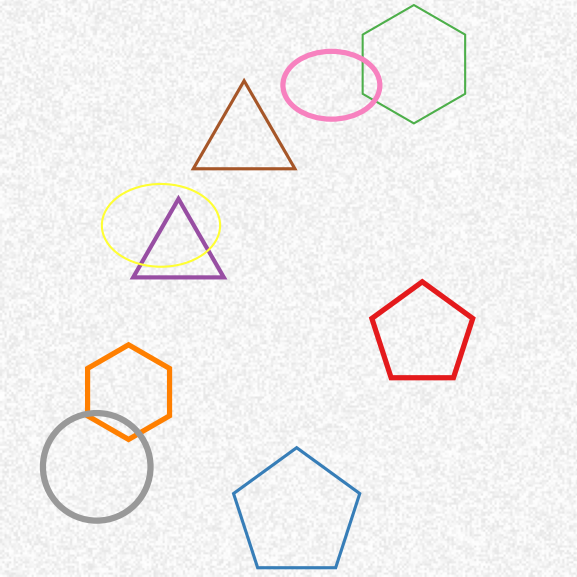[{"shape": "pentagon", "thickness": 2.5, "radius": 0.46, "center": [0.731, 0.419]}, {"shape": "pentagon", "thickness": 1.5, "radius": 0.57, "center": [0.514, 0.109]}, {"shape": "hexagon", "thickness": 1, "radius": 0.51, "center": [0.717, 0.888]}, {"shape": "triangle", "thickness": 2, "radius": 0.45, "center": [0.309, 0.564]}, {"shape": "hexagon", "thickness": 2.5, "radius": 0.41, "center": [0.223, 0.32]}, {"shape": "oval", "thickness": 1, "radius": 0.51, "center": [0.279, 0.609]}, {"shape": "triangle", "thickness": 1.5, "radius": 0.51, "center": [0.423, 0.758]}, {"shape": "oval", "thickness": 2.5, "radius": 0.42, "center": [0.574, 0.852]}, {"shape": "circle", "thickness": 3, "radius": 0.47, "center": [0.167, 0.191]}]